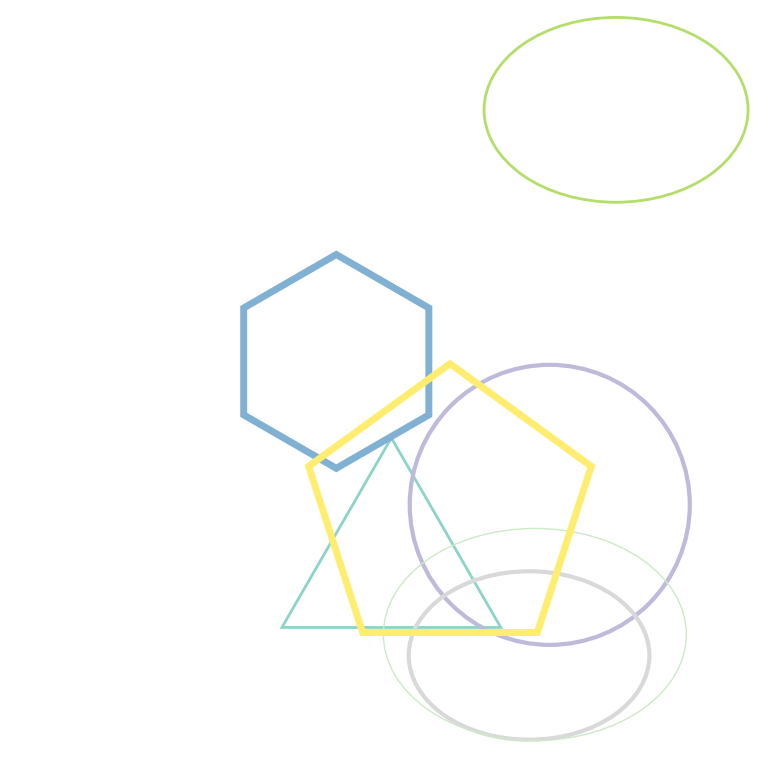[{"shape": "triangle", "thickness": 1, "radius": 0.82, "center": [0.508, 0.267]}, {"shape": "circle", "thickness": 1.5, "radius": 0.91, "center": [0.714, 0.344]}, {"shape": "hexagon", "thickness": 2.5, "radius": 0.69, "center": [0.437, 0.531]}, {"shape": "oval", "thickness": 1, "radius": 0.86, "center": [0.8, 0.857]}, {"shape": "oval", "thickness": 1.5, "radius": 0.78, "center": [0.687, 0.149]}, {"shape": "oval", "thickness": 0.5, "radius": 0.98, "center": [0.695, 0.176]}, {"shape": "pentagon", "thickness": 2.5, "radius": 0.96, "center": [0.584, 0.335]}]